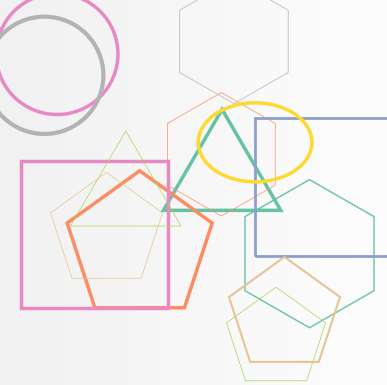[{"shape": "hexagon", "thickness": 1, "radius": 0.96, "center": [0.799, 0.341]}, {"shape": "triangle", "thickness": 2.5, "radius": 0.87, "center": [0.573, 0.541]}, {"shape": "hexagon", "thickness": 0.5, "radius": 0.8, "center": [0.571, 0.599]}, {"shape": "pentagon", "thickness": 2.5, "radius": 0.98, "center": [0.36, 0.36]}, {"shape": "square", "thickness": 2, "radius": 0.9, "center": [0.836, 0.514]}, {"shape": "square", "thickness": 2.5, "radius": 0.95, "center": [0.244, 0.391]}, {"shape": "circle", "thickness": 2.5, "radius": 0.79, "center": [0.147, 0.86]}, {"shape": "pentagon", "thickness": 0.5, "radius": 0.67, "center": [0.712, 0.12]}, {"shape": "triangle", "thickness": 0.5, "radius": 0.82, "center": [0.325, 0.495]}, {"shape": "oval", "thickness": 2.5, "radius": 0.73, "center": [0.658, 0.63]}, {"shape": "pentagon", "thickness": 0.5, "radius": 0.76, "center": [0.275, 0.4]}, {"shape": "pentagon", "thickness": 1.5, "radius": 0.75, "center": [0.734, 0.182]}, {"shape": "circle", "thickness": 3, "radius": 0.76, "center": [0.115, 0.804]}, {"shape": "hexagon", "thickness": 0.5, "radius": 0.81, "center": [0.604, 0.893]}]